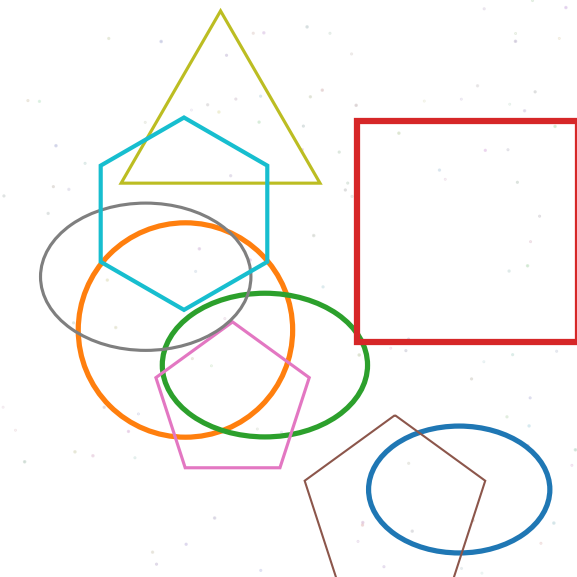[{"shape": "oval", "thickness": 2.5, "radius": 0.78, "center": [0.795, 0.151]}, {"shape": "circle", "thickness": 2.5, "radius": 0.93, "center": [0.321, 0.428]}, {"shape": "oval", "thickness": 2.5, "radius": 0.89, "center": [0.459, 0.367]}, {"shape": "square", "thickness": 3, "radius": 0.96, "center": [0.809, 0.599]}, {"shape": "pentagon", "thickness": 1, "radius": 0.82, "center": [0.684, 0.116]}, {"shape": "pentagon", "thickness": 1.5, "radius": 0.7, "center": [0.403, 0.302]}, {"shape": "oval", "thickness": 1.5, "radius": 0.91, "center": [0.252, 0.52]}, {"shape": "triangle", "thickness": 1.5, "radius": 0.99, "center": [0.382, 0.781]}, {"shape": "hexagon", "thickness": 2, "radius": 0.83, "center": [0.319, 0.629]}]